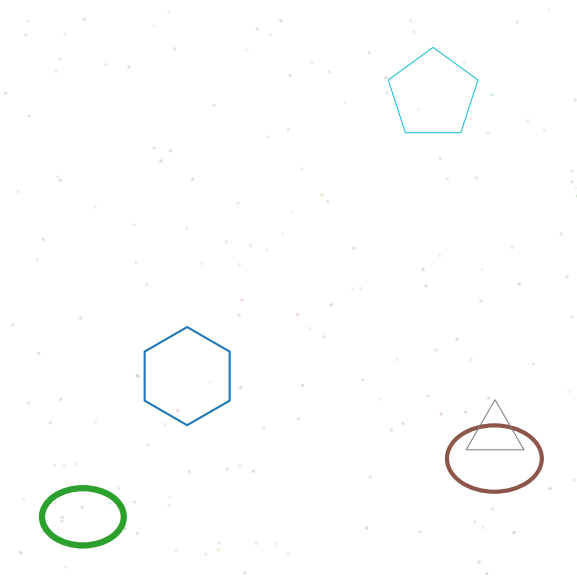[{"shape": "hexagon", "thickness": 1, "radius": 0.42, "center": [0.324, 0.348]}, {"shape": "oval", "thickness": 3, "radius": 0.35, "center": [0.144, 0.104]}, {"shape": "oval", "thickness": 2, "radius": 0.41, "center": [0.856, 0.205]}, {"shape": "triangle", "thickness": 0.5, "radius": 0.29, "center": [0.857, 0.249]}, {"shape": "pentagon", "thickness": 0.5, "radius": 0.41, "center": [0.75, 0.835]}]